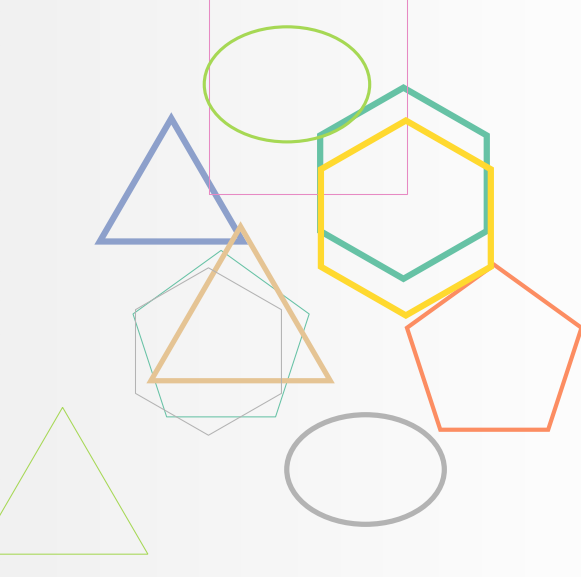[{"shape": "hexagon", "thickness": 3, "radius": 0.83, "center": [0.694, 0.682]}, {"shape": "pentagon", "thickness": 0.5, "radius": 0.8, "center": [0.38, 0.406]}, {"shape": "pentagon", "thickness": 2, "radius": 0.79, "center": [0.85, 0.383]}, {"shape": "triangle", "thickness": 3, "radius": 0.71, "center": [0.295, 0.652]}, {"shape": "square", "thickness": 0.5, "radius": 0.85, "center": [0.53, 0.833]}, {"shape": "oval", "thickness": 1.5, "radius": 0.71, "center": [0.494, 0.853]}, {"shape": "triangle", "thickness": 0.5, "radius": 0.85, "center": [0.108, 0.124]}, {"shape": "hexagon", "thickness": 3, "radius": 0.84, "center": [0.698, 0.622]}, {"shape": "triangle", "thickness": 2.5, "radius": 0.89, "center": [0.414, 0.429]}, {"shape": "hexagon", "thickness": 0.5, "radius": 0.72, "center": [0.359, 0.39]}, {"shape": "oval", "thickness": 2.5, "radius": 0.68, "center": [0.629, 0.186]}]